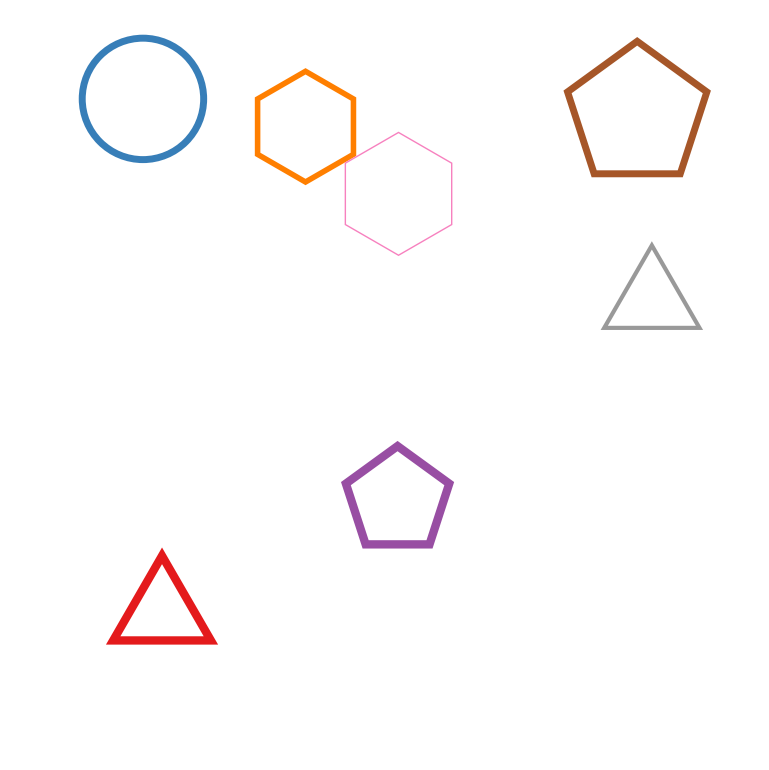[{"shape": "triangle", "thickness": 3, "radius": 0.37, "center": [0.21, 0.205]}, {"shape": "circle", "thickness": 2.5, "radius": 0.39, "center": [0.186, 0.872]}, {"shape": "pentagon", "thickness": 3, "radius": 0.35, "center": [0.516, 0.35]}, {"shape": "hexagon", "thickness": 2, "radius": 0.36, "center": [0.397, 0.836]}, {"shape": "pentagon", "thickness": 2.5, "radius": 0.48, "center": [0.828, 0.851]}, {"shape": "hexagon", "thickness": 0.5, "radius": 0.4, "center": [0.518, 0.748]}, {"shape": "triangle", "thickness": 1.5, "radius": 0.36, "center": [0.847, 0.61]}]